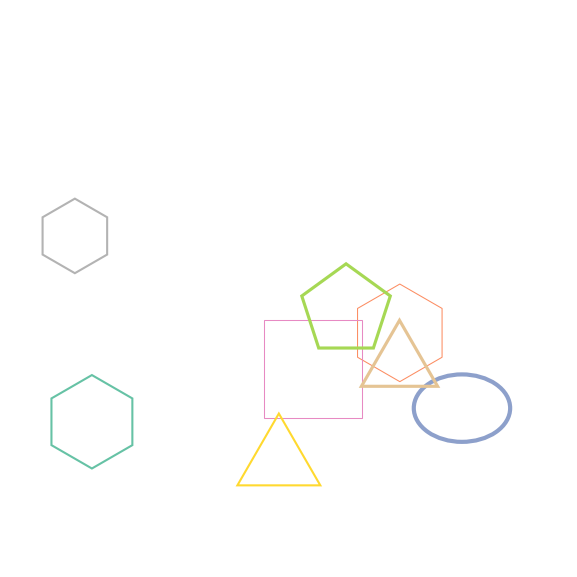[{"shape": "hexagon", "thickness": 1, "radius": 0.4, "center": [0.159, 0.269]}, {"shape": "hexagon", "thickness": 0.5, "radius": 0.42, "center": [0.692, 0.423]}, {"shape": "oval", "thickness": 2, "radius": 0.42, "center": [0.8, 0.292]}, {"shape": "square", "thickness": 0.5, "radius": 0.42, "center": [0.542, 0.36]}, {"shape": "pentagon", "thickness": 1.5, "radius": 0.4, "center": [0.599, 0.462]}, {"shape": "triangle", "thickness": 1, "radius": 0.41, "center": [0.483, 0.2]}, {"shape": "triangle", "thickness": 1.5, "radius": 0.38, "center": [0.692, 0.368]}, {"shape": "hexagon", "thickness": 1, "radius": 0.32, "center": [0.13, 0.591]}]